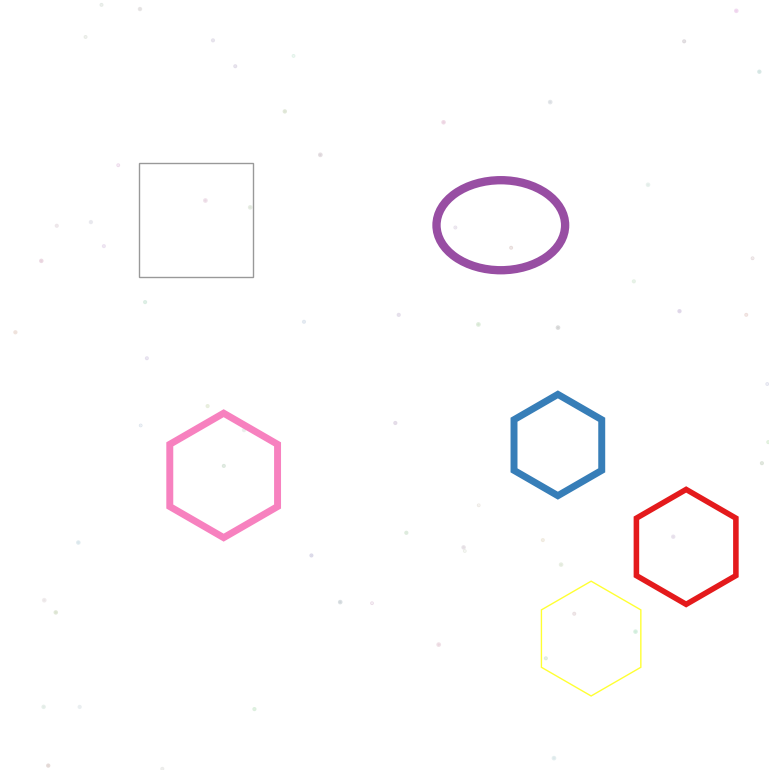[{"shape": "hexagon", "thickness": 2, "radius": 0.37, "center": [0.891, 0.29]}, {"shape": "hexagon", "thickness": 2.5, "radius": 0.33, "center": [0.725, 0.422]}, {"shape": "oval", "thickness": 3, "radius": 0.42, "center": [0.65, 0.708]}, {"shape": "hexagon", "thickness": 0.5, "radius": 0.37, "center": [0.768, 0.171]}, {"shape": "hexagon", "thickness": 2.5, "radius": 0.4, "center": [0.29, 0.383]}, {"shape": "square", "thickness": 0.5, "radius": 0.37, "center": [0.254, 0.714]}]